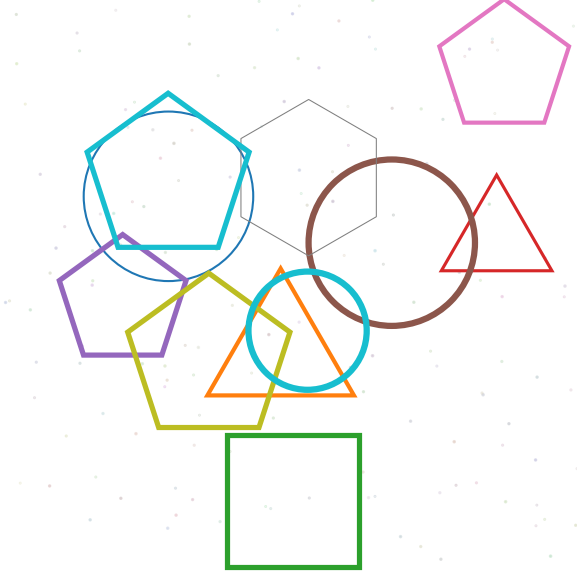[{"shape": "circle", "thickness": 1, "radius": 0.73, "center": [0.292, 0.659]}, {"shape": "triangle", "thickness": 2, "radius": 0.73, "center": [0.486, 0.388]}, {"shape": "square", "thickness": 2.5, "radius": 0.57, "center": [0.507, 0.132]}, {"shape": "triangle", "thickness": 1.5, "radius": 0.55, "center": [0.86, 0.586]}, {"shape": "pentagon", "thickness": 2.5, "radius": 0.58, "center": [0.212, 0.478]}, {"shape": "circle", "thickness": 3, "radius": 0.72, "center": [0.678, 0.579]}, {"shape": "pentagon", "thickness": 2, "radius": 0.59, "center": [0.873, 0.882]}, {"shape": "hexagon", "thickness": 0.5, "radius": 0.68, "center": [0.534, 0.692]}, {"shape": "pentagon", "thickness": 2.5, "radius": 0.74, "center": [0.362, 0.378]}, {"shape": "pentagon", "thickness": 2.5, "radius": 0.74, "center": [0.291, 0.69]}, {"shape": "circle", "thickness": 3, "radius": 0.51, "center": [0.533, 0.427]}]